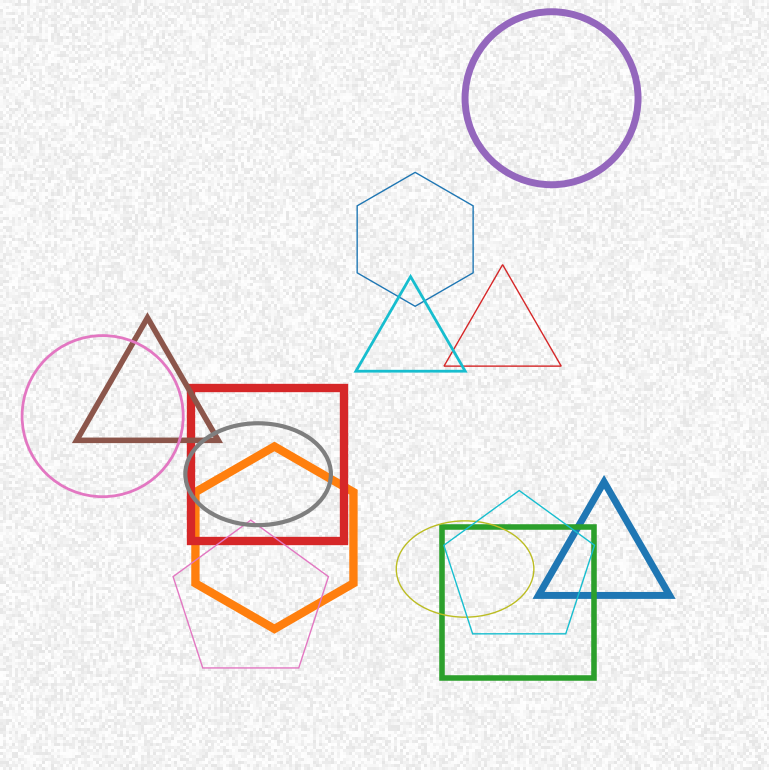[{"shape": "hexagon", "thickness": 0.5, "radius": 0.43, "center": [0.539, 0.689]}, {"shape": "triangle", "thickness": 2.5, "radius": 0.49, "center": [0.785, 0.276]}, {"shape": "hexagon", "thickness": 3, "radius": 0.59, "center": [0.356, 0.302]}, {"shape": "square", "thickness": 2, "radius": 0.49, "center": [0.673, 0.217]}, {"shape": "square", "thickness": 3, "radius": 0.5, "center": [0.347, 0.397]}, {"shape": "triangle", "thickness": 0.5, "radius": 0.44, "center": [0.653, 0.568]}, {"shape": "circle", "thickness": 2.5, "radius": 0.56, "center": [0.716, 0.872]}, {"shape": "triangle", "thickness": 2, "radius": 0.53, "center": [0.192, 0.481]}, {"shape": "circle", "thickness": 1, "radius": 0.52, "center": [0.133, 0.46]}, {"shape": "pentagon", "thickness": 0.5, "radius": 0.53, "center": [0.326, 0.218]}, {"shape": "oval", "thickness": 1.5, "radius": 0.47, "center": [0.335, 0.384]}, {"shape": "oval", "thickness": 0.5, "radius": 0.45, "center": [0.604, 0.261]}, {"shape": "pentagon", "thickness": 0.5, "radius": 0.51, "center": [0.674, 0.26]}, {"shape": "triangle", "thickness": 1, "radius": 0.41, "center": [0.533, 0.559]}]